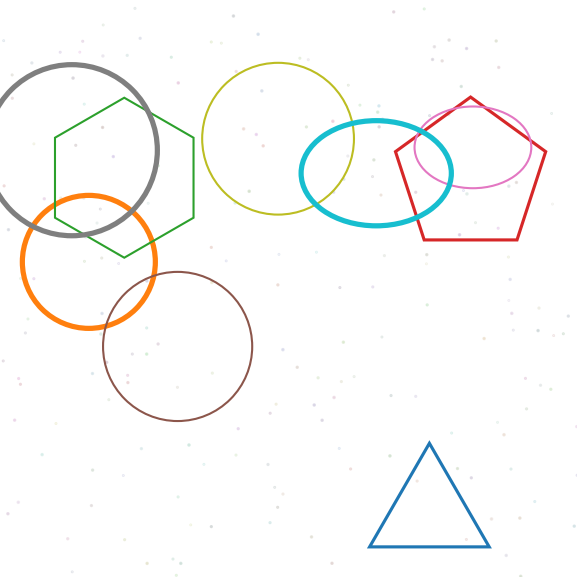[{"shape": "triangle", "thickness": 1.5, "radius": 0.6, "center": [0.744, 0.112]}, {"shape": "circle", "thickness": 2.5, "radius": 0.58, "center": [0.154, 0.546]}, {"shape": "hexagon", "thickness": 1, "radius": 0.69, "center": [0.215, 0.691]}, {"shape": "pentagon", "thickness": 1.5, "radius": 0.68, "center": [0.815, 0.694]}, {"shape": "circle", "thickness": 1, "radius": 0.65, "center": [0.308, 0.399]}, {"shape": "oval", "thickness": 1, "radius": 0.51, "center": [0.819, 0.744]}, {"shape": "circle", "thickness": 2.5, "radius": 0.74, "center": [0.124, 0.739]}, {"shape": "circle", "thickness": 1, "radius": 0.66, "center": [0.482, 0.759]}, {"shape": "oval", "thickness": 2.5, "radius": 0.65, "center": [0.651, 0.699]}]